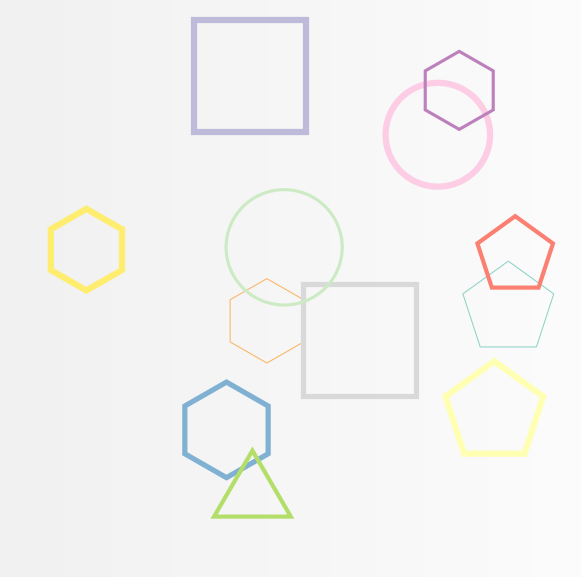[{"shape": "pentagon", "thickness": 0.5, "radius": 0.41, "center": [0.875, 0.465]}, {"shape": "pentagon", "thickness": 3, "radius": 0.44, "center": [0.85, 0.285]}, {"shape": "square", "thickness": 3, "radius": 0.49, "center": [0.43, 0.867]}, {"shape": "pentagon", "thickness": 2, "radius": 0.34, "center": [0.886, 0.556]}, {"shape": "hexagon", "thickness": 2.5, "radius": 0.41, "center": [0.39, 0.255]}, {"shape": "hexagon", "thickness": 0.5, "radius": 0.37, "center": [0.459, 0.444]}, {"shape": "triangle", "thickness": 2, "radius": 0.38, "center": [0.434, 0.143]}, {"shape": "circle", "thickness": 3, "radius": 0.45, "center": [0.753, 0.766]}, {"shape": "square", "thickness": 2.5, "radius": 0.49, "center": [0.618, 0.411]}, {"shape": "hexagon", "thickness": 1.5, "radius": 0.34, "center": [0.79, 0.843]}, {"shape": "circle", "thickness": 1.5, "radius": 0.5, "center": [0.489, 0.571]}, {"shape": "hexagon", "thickness": 3, "radius": 0.35, "center": [0.149, 0.567]}]